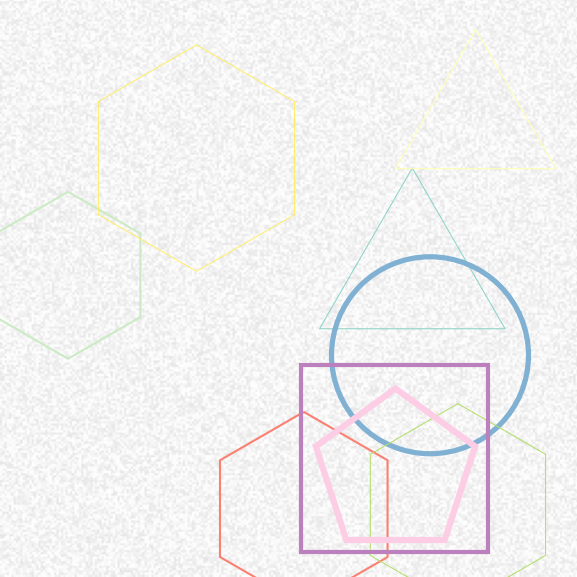[{"shape": "triangle", "thickness": 0.5, "radius": 0.93, "center": [0.714, 0.523]}, {"shape": "triangle", "thickness": 0.5, "radius": 0.8, "center": [0.824, 0.787]}, {"shape": "hexagon", "thickness": 1, "radius": 0.84, "center": [0.526, 0.118]}, {"shape": "circle", "thickness": 2.5, "radius": 0.85, "center": [0.745, 0.384]}, {"shape": "hexagon", "thickness": 0.5, "radius": 0.88, "center": [0.793, 0.125]}, {"shape": "pentagon", "thickness": 3, "radius": 0.72, "center": [0.685, 0.181]}, {"shape": "square", "thickness": 2, "radius": 0.81, "center": [0.682, 0.205]}, {"shape": "hexagon", "thickness": 1, "radius": 0.72, "center": [0.118, 0.522]}, {"shape": "hexagon", "thickness": 0.5, "radius": 0.98, "center": [0.34, 0.725]}]